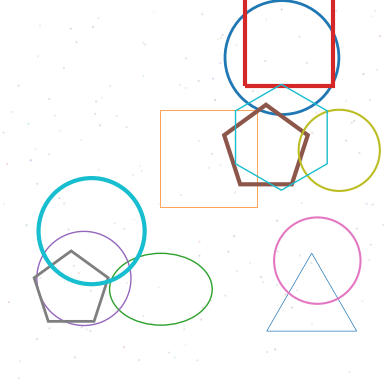[{"shape": "circle", "thickness": 2, "radius": 0.74, "center": [0.732, 0.85]}, {"shape": "triangle", "thickness": 0.5, "radius": 0.67, "center": [0.81, 0.207]}, {"shape": "square", "thickness": 0.5, "radius": 0.63, "center": [0.542, 0.588]}, {"shape": "oval", "thickness": 1, "radius": 0.67, "center": [0.418, 0.249]}, {"shape": "square", "thickness": 3, "radius": 0.57, "center": [0.751, 0.891]}, {"shape": "circle", "thickness": 1, "radius": 0.61, "center": [0.218, 0.277]}, {"shape": "pentagon", "thickness": 3, "radius": 0.57, "center": [0.691, 0.614]}, {"shape": "circle", "thickness": 1.5, "radius": 0.56, "center": [0.824, 0.323]}, {"shape": "pentagon", "thickness": 2, "radius": 0.51, "center": [0.185, 0.247]}, {"shape": "circle", "thickness": 1.5, "radius": 0.53, "center": [0.881, 0.609]}, {"shape": "circle", "thickness": 3, "radius": 0.69, "center": [0.238, 0.4]}, {"shape": "hexagon", "thickness": 1, "radius": 0.69, "center": [0.731, 0.643]}]